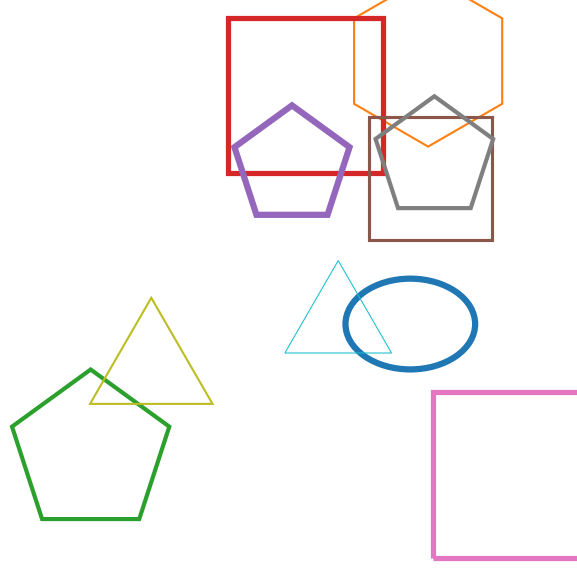[{"shape": "oval", "thickness": 3, "radius": 0.56, "center": [0.711, 0.438]}, {"shape": "hexagon", "thickness": 1, "radius": 0.74, "center": [0.741, 0.893]}, {"shape": "pentagon", "thickness": 2, "radius": 0.72, "center": [0.157, 0.216]}, {"shape": "square", "thickness": 2.5, "radius": 0.67, "center": [0.529, 0.834]}, {"shape": "pentagon", "thickness": 3, "radius": 0.52, "center": [0.506, 0.712]}, {"shape": "square", "thickness": 1.5, "radius": 0.53, "center": [0.745, 0.691]}, {"shape": "square", "thickness": 2.5, "radius": 0.72, "center": [0.894, 0.176]}, {"shape": "pentagon", "thickness": 2, "radius": 0.54, "center": [0.752, 0.725]}, {"shape": "triangle", "thickness": 1, "radius": 0.61, "center": [0.262, 0.361]}, {"shape": "triangle", "thickness": 0.5, "radius": 0.53, "center": [0.586, 0.441]}]